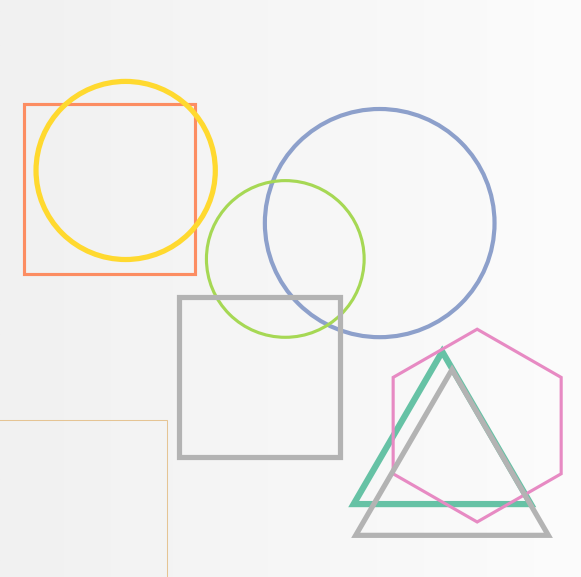[{"shape": "triangle", "thickness": 3, "radius": 0.88, "center": [0.761, 0.214]}, {"shape": "square", "thickness": 1.5, "radius": 0.74, "center": [0.188, 0.672]}, {"shape": "circle", "thickness": 2, "radius": 0.99, "center": [0.653, 0.613]}, {"shape": "hexagon", "thickness": 1.5, "radius": 0.83, "center": [0.821, 0.262]}, {"shape": "circle", "thickness": 1.5, "radius": 0.68, "center": [0.491, 0.551]}, {"shape": "circle", "thickness": 2.5, "radius": 0.77, "center": [0.216, 0.704]}, {"shape": "square", "thickness": 0.5, "radius": 0.78, "center": [0.131, 0.116]}, {"shape": "square", "thickness": 2.5, "radius": 0.69, "center": [0.446, 0.347]}, {"shape": "triangle", "thickness": 2.5, "radius": 0.96, "center": [0.778, 0.168]}]